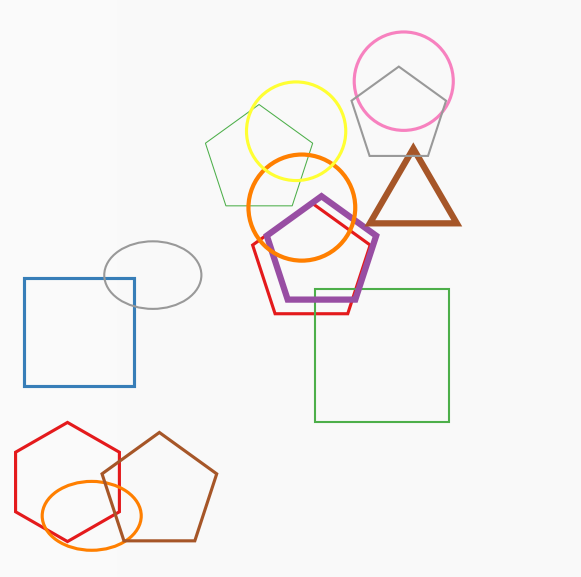[{"shape": "hexagon", "thickness": 1.5, "radius": 0.52, "center": [0.116, 0.165]}, {"shape": "pentagon", "thickness": 1.5, "radius": 0.53, "center": [0.536, 0.542]}, {"shape": "square", "thickness": 1.5, "radius": 0.47, "center": [0.136, 0.425]}, {"shape": "square", "thickness": 1, "radius": 0.58, "center": [0.657, 0.383]}, {"shape": "pentagon", "thickness": 0.5, "radius": 0.48, "center": [0.446, 0.721]}, {"shape": "pentagon", "thickness": 3, "radius": 0.49, "center": [0.553, 0.56]}, {"shape": "circle", "thickness": 2, "radius": 0.46, "center": [0.519, 0.64]}, {"shape": "oval", "thickness": 1.5, "radius": 0.43, "center": [0.158, 0.106]}, {"shape": "circle", "thickness": 1.5, "radius": 0.43, "center": [0.509, 0.772]}, {"shape": "pentagon", "thickness": 1.5, "radius": 0.52, "center": [0.274, 0.147]}, {"shape": "triangle", "thickness": 3, "radius": 0.43, "center": [0.711, 0.656]}, {"shape": "circle", "thickness": 1.5, "radius": 0.43, "center": [0.695, 0.859]}, {"shape": "oval", "thickness": 1, "radius": 0.42, "center": [0.263, 0.523]}, {"shape": "pentagon", "thickness": 1, "radius": 0.43, "center": [0.686, 0.798]}]